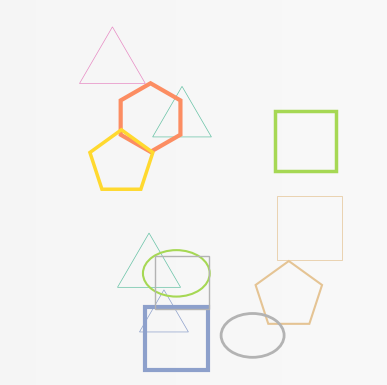[{"shape": "triangle", "thickness": 0.5, "radius": 0.44, "center": [0.47, 0.688]}, {"shape": "triangle", "thickness": 0.5, "radius": 0.47, "center": [0.385, 0.301]}, {"shape": "hexagon", "thickness": 3, "radius": 0.45, "center": [0.389, 0.695]}, {"shape": "triangle", "thickness": 0.5, "radius": 0.36, "center": [0.423, 0.174]}, {"shape": "square", "thickness": 3, "radius": 0.4, "center": [0.455, 0.121]}, {"shape": "triangle", "thickness": 0.5, "radius": 0.49, "center": [0.29, 0.832]}, {"shape": "oval", "thickness": 1.5, "radius": 0.43, "center": [0.455, 0.29]}, {"shape": "square", "thickness": 2.5, "radius": 0.39, "center": [0.787, 0.634]}, {"shape": "pentagon", "thickness": 2.5, "radius": 0.43, "center": [0.313, 0.578]}, {"shape": "square", "thickness": 0.5, "radius": 0.42, "center": [0.8, 0.408]}, {"shape": "pentagon", "thickness": 1.5, "radius": 0.45, "center": [0.745, 0.232]}, {"shape": "oval", "thickness": 2, "radius": 0.41, "center": [0.652, 0.129]}, {"shape": "square", "thickness": 1, "radius": 0.35, "center": [0.469, 0.266]}]